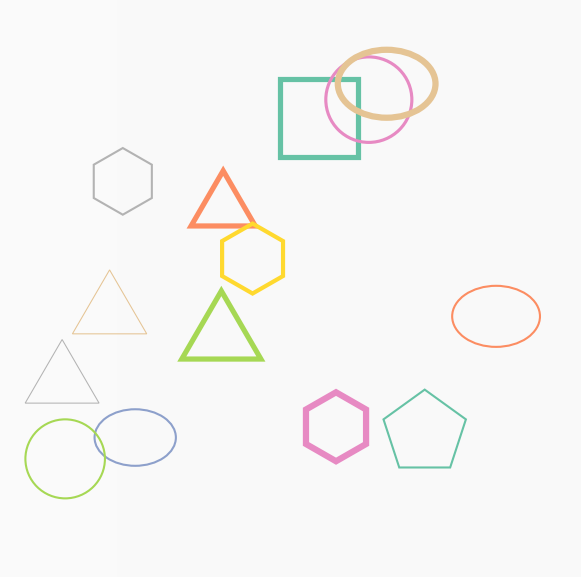[{"shape": "pentagon", "thickness": 1, "radius": 0.37, "center": [0.731, 0.25]}, {"shape": "square", "thickness": 2.5, "radius": 0.34, "center": [0.549, 0.795]}, {"shape": "triangle", "thickness": 2.5, "radius": 0.32, "center": [0.384, 0.64]}, {"shape": "oval", "thickness": 1, "radius": 0.38, "center": [0.853, 0.451]}, {"shape": "oval", "thickness": 1, "radius": 0.35, "center": [0.233, 0.242]}, {"shape": "hexagon", "thickness": 3, "radius": 0.3, "center": [0.578, 0.26]}, {"shape": "circle", "thickness": 1.5, "radius": 0.37, "center": [0.635, 0.827]}, {"shape": "triangle", "thickness": 2.5, "radius": 0.39, "center": [0.381, 0.417]}, {"shape": "circle", "thickness": 1, "radius": 0.34, "center": [0.112, 0.205]}, {"shape": "hexagon", "thickness": 2, "radius": 0.3, "center": [0.435, 0.551]}, {"shape": "triangle", "thickness": 0.5, "radius": 0.37, "center": [0.189, 0.458]}, {"shape": "oval", "thickness": 3, "radius": 0.42, "center": [0.665, 0.854]}, {"shape": "triangle", "thickness": 0.5, "radius": 0.37, "center": [0.107, 0.338]}, {"shape": "hexagon", "thickness": 1, "radius": 0.29, "center": [0.211, 0.685]}]